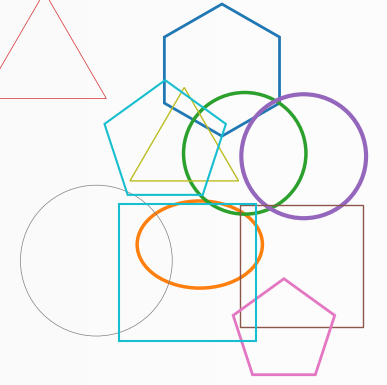[{"shape": "hexagon", "thickness": 2, "radius": 0.86, "center": [0.573, 0.818]}, {"shape": "oval", "thickness": 2.5, "radius": 0.81, "center": [0.516, 0.365]}, {"shape": "circle", "thickness": 2.5, "radius": 0.79, "center": [0.632, 0.602]}, {"shape": "triangle", "thickness": 0.5, "radius": 0.92, "center": [0.115, 0.836]}, {"shape": "circle", "thickness": 3, "radius": 0.8, "center": [0.784, 0.594]}, {"shape": "square", "thickness": 1, "radius": 0.79, "center": [0.778, 0.309]}, {"shape": "pentagon", "thickness": 2, "radius": 0.69, "center": [0.733, 0.138]}, {"shape": "circle", "thickness": 0.5, "radius": 0.98, "center": [0.249, 0.323]}, {"shape": "triangle", "thickness": 1, "radius": 0.81, "center": [0.475, 0.611]}, {"shape": "square", "thickness": 1.5, "radius": 0.89, "center": [0.484, 0.292]}, {"shape": "pentagon", "thickness": 1.5, "radius": 0.82, "center": [0.426, 0.627]}]